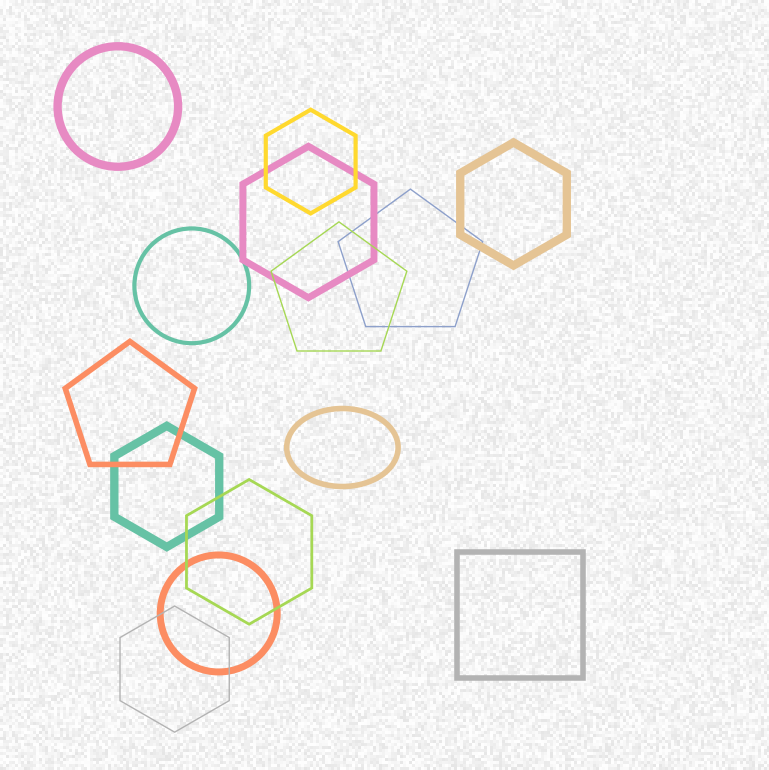[{"shape": "hexagon", "thickness": 3, "radius": 0.39, "center": [0.217, 0.368]}, {"shape": "circle", "thickness": 1.5, "radius": 0.37, "center": [0.249, 0.629]}, {"shape": "circle", "thickness": 2.5, "radius": 0.38, "center": [0.284, 0.203]}, {"shape": "pentagon", "thickness": 2, "radius": 0.44, "center": [0.169, 0.468]}, {"shape": "pentagon", "thickness": 0.5, "radius": 0.49, "center": [0.533, 0.656]}, {"shape": "hexagon", "thickness": 2.5, "radius": 0.49, "center": [0.401, 0.712]}, {"shape": "circle", "thickness": 3, "radius": 0.39, "center": [0.153, 0.862]}, {"shape": "hexagon", "thickness": 1, "radius": 0.47, "center": [0.324, 0.283]}, {"shape": "pentagon", "thickness": 0.5, "radius": 0.46, "center": [0.44, 0.619]}, {"shape": "hexagon", "thickness": 1.5, "radius": 0.34, "center": [0.403, 0.79]}, {"shape": "oval", "thickness": 2, "radius": 0.36, "center": [0.445, 0.419]}, {"shape": "hexagon", "thickness": 3, "radius": 0.4, "center": [0.667, 0.735]}, {"shape": "square", "thickness": 2, "radius": 0.41, "center": [0.675, 0.201]}, {"shape": "hexagon", "thickness": 0.5, "radius": 0.41, "center": [0.227, 0.131]}]